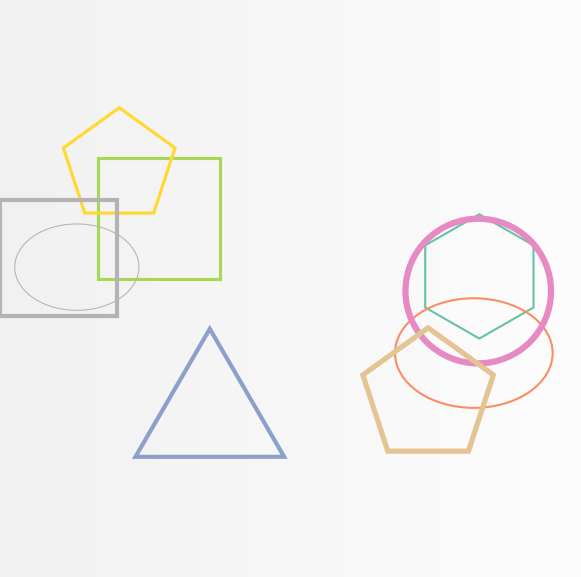[{"shape": "hexagon", "thickness": 1, "radius": 0.54, "center": [0.825, 0.52]}, {"shape": "oval", "thickness": 1, "radius": 0.68, "center": [0.815, 0.388]}, {"shape": "triangle", "thickness": 2, "radius": 0.74, "center": [0.361, 0.282]}, {"shape": "circle", "thickness": 3, "radius": 0.63, "center": [0.823, 0.495]}, {"shape": "square", "thickness": 1.5, "radius": 0.52, "center": [0.274, 0.621]}, {"shape": "pentagon", "thickness": 1.5, "radius": 0.5, "center": [0.205, 0.712]}, {"shape": "pentagon", "thickness": 2.5, "radius": 0.59, "center": [0.737, 0.313]}, {"shape": "square", "thickness": 2, "radius": 0.5, "center": [0.1, 0.552]}, {"shape": "oval", "thickness": 0.5, "radius": 0.53, "center": [0.132, 0.537]}]